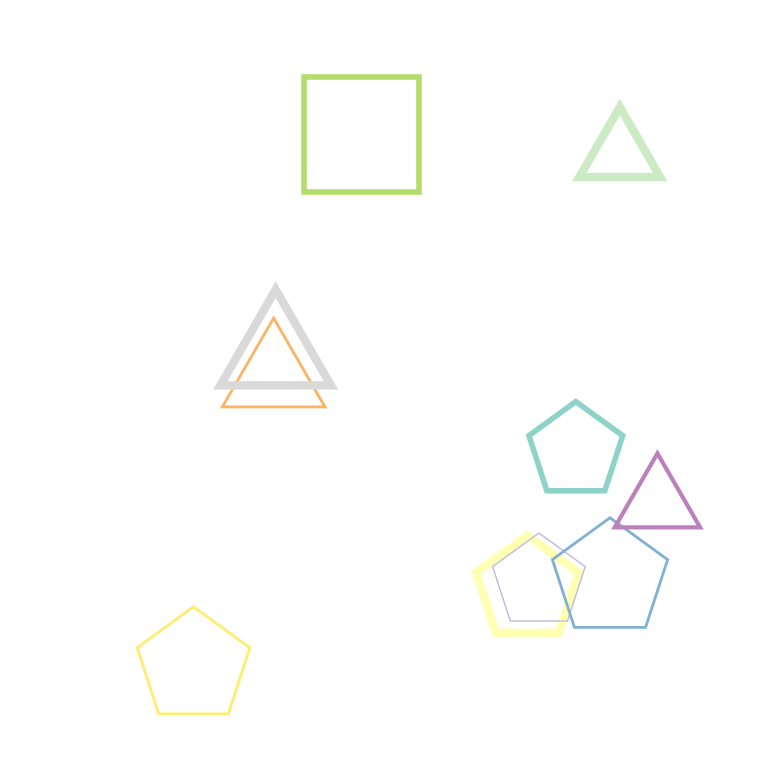[{"shape": "pentagon", "thickness": 2, "radius": 0.32, "center": [0.748, 0.414]}, {"shape": "pentagon", "thickness": 3, "radius": 0.35, "center": [0.685, 0.235]}, {"shape": "pentagon", "thickness": 0.5, "radius": 0.32, "center": [0.7, 0.245]}, {"shape": "pentagon", "thickness": 1, "radius": 0.39, "center": [0.792, 0.249]}, {"shape": "triangle", "thickness": 1, "radius": 0.38, "center": [0.355, 0.51]}, {"shape": "square", "thickness": 2, "radius": 0.37, "center": [0.47, 0.825]}, {"shape": "triangle", "thickness": 3, "radius": 0.41, "center": [0.358, 0.541]}, {"shape": "triangle", "thickness": 1.5, "radius": 0.32, "center": [0.854, 0.347]}, {"shape": "triangle", "thickness": 3, "radius": 0.3, "center": [0.805, 0.8]}, {"shape": "pentagon", "thickness": 1, "radius": 0.38, "center": [0.251, 0.135]}]